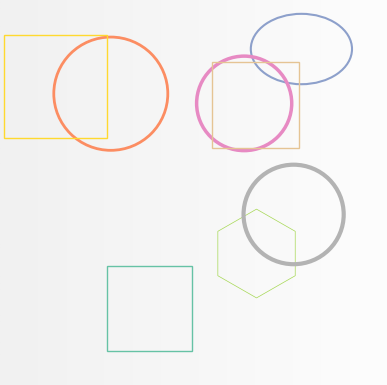[{"shape": "square", "thickness": 1, "radius": 0.55, "center": [0.386, 0.198]}, {"shape": "circle", "thickness": 2, "radius": 0.74, "center": [0.286, 0.757]}, {"shape": "oval", "thickness": 1.5, "radius": 0.65, "center": [0.778, 0.873]}, {"shape": "circle", "thickness": 2.5, "radius": 0.61, "center": [0.63, 0.732]}, {"shape": "hexagon", "thickness": 0.5, "radius": 0.58, "center": [0.662, 0.341]}, {"shape": "square", "thickness": 1, "radius": 0.67, "center": [0.143, 0.775]}, {"shape": "square", "thickness": 1, "radius": 0.56, "center": [0.659, 0.727]}, {"shape": "circle", "thickness": 3, "radius": 0.65, "center": [0.758, 0.443]}]